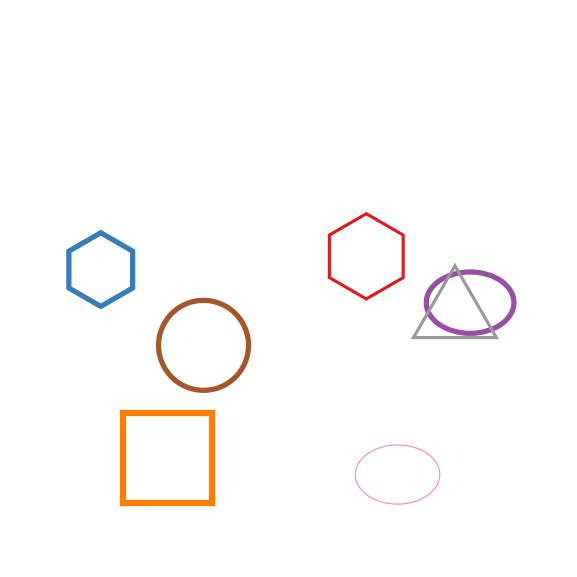[{"shape": "hexagon", "thickness": 1.5, "radius": 0.37, "center": [0.634, 0.555]}, {"shape": "hexagon", "thickness": 2.5, "radius": 0.32, "center": [0.174, 0.532]}, {"shape": "oval", "thickness": 2.5, "radius": 0.38, "center": [0.814, 0.475]}, {"shape": "square", "thickness": 3, "radius": 0.39, "center": [0.29, 0.206]}, {"shape": "circle", "thickness": 2.5, "radius": 0.39, "center": [0.352, 0.401]}, {"shape": "oval", "thickness": 0.5, "radius": 0.37, "center": [0.688, 0.177]}, {"shape": "triangle", "thickness": 1.5, "radius": 0.41, "center": [0.788, 0.456]}]